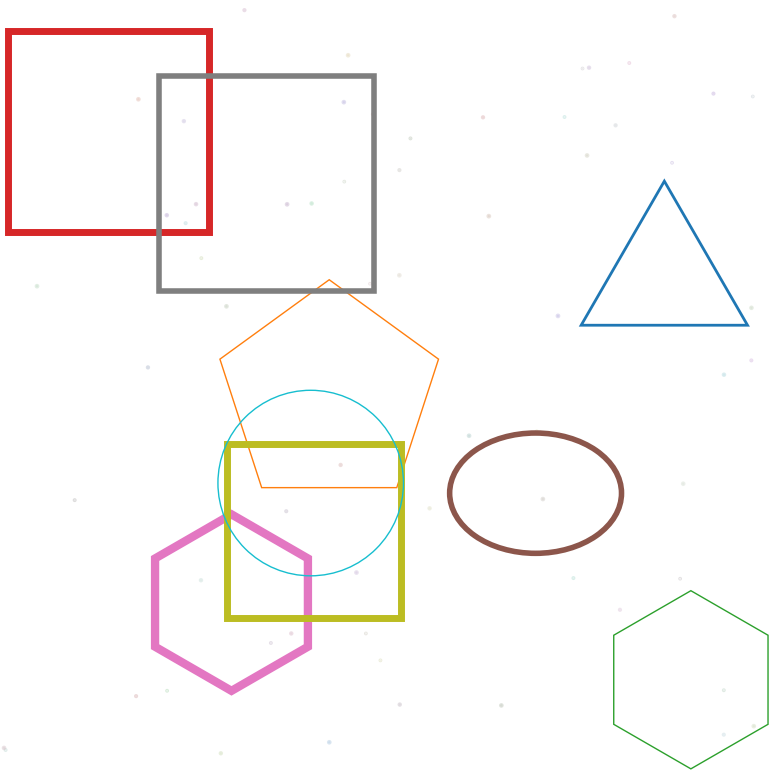[{"shape": "triangle", "thickness": 1, "radius": 0.62, "center": [0.863, 0.64]}, {"shape": "pentagon", "thickness": 0.5, "radius": 0.75, "center": [0.428, 0.487]}, {"shape": "hexagon", "thickness": 0.5, "radius": 0.58, "center": [0.897, 0.117]}, {"shape": "square", "thickness": 2.5, "radius": 0.65, "center": [0.141, 0.829]}, {"shape": "oval", "thickness": 2, "radius": 0.56, "center": [0.696, 0.36]}, {"shape": "hexagon", "thickness": 3, "radius": 0.57, "center": [0.301, 0.217]}, {"shape": "square", "thickness": 2, "radius": 0.7, "center": [0.346, 0.761]}, {"shape": "square", "thickness": 2.5, "radius": 0.57, "center": [0.407, 0.31]}, {"shape": "circle", "thickness": 0.5, "radius": 0.6, "center": [0.404, 0.373]}]